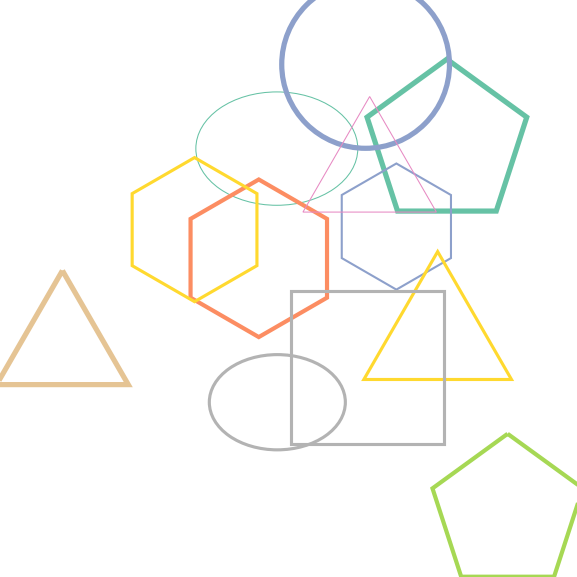[{"shape": "oval", "thickness": 0.5, "radius": 0.7, "center": [0.479, 0.742]}, {"shape": "pentagon", "thickness": 2.5, "radius": 0.73, "center": [0.774, 0.751]}, {"shape": "hexagon", "thickness": 2, "radius": 0.68, "center": [0.448, 0.552]}, {"shape": "circle", "thickness": 2.5, "radius": 0.73, "center": [0.633, 0.888]}, {"shape": "hexagon", "thickness": 1, "radius": 0.55, "center": [0.686, 0.607]}, {"shape": "triangle", "thickness": 0.5, "radius": 0.67, "center": [0.64, 0.699]}, {"shape": "pentagon", "thickness": 2, "radius": 0.68, "center": [0.879, 0.111]}, {"shape": "hexagon", "thickness": 1.5, "radius": 0.62, "center": [0.337, 0.602]}, {"shape": "triangle", "thickness": 1.5, "radius": 0.74, "center": [0.758, 0.416]}, {"shape": "triangle", "thickness": 2.5, "radius": 0.66, "center": [0.108, 0.399]}, {"shape": "square", "thickness": 1.5, "radius": 0.66, "center": [0.636, 0.363]}, {"shape": "oval", "thickness": 1.5, "radius": 0.59, "center": [0.48, 0.303]}]